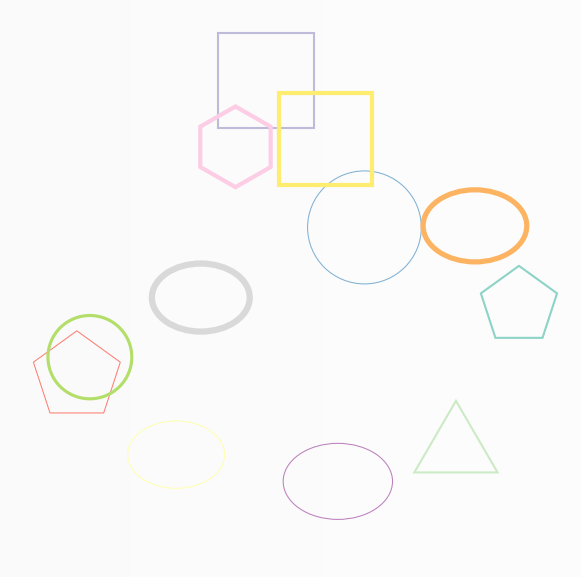[{"shape": "pentagon", "thickness": 1, "radius": 0.34, "center": [0.893, 0.47]}, {"shape": "oval", "thickness": 0.5, "radius": 0.42, "center": [0.303, 0.212]}, {"shape": "square", "thickness": 1, "radius": 0.41, "center": [0.457, 0.859]}, {"shape": "pentagon", "thickness": 0.5, "radius": 0.39, "center": [0.132, 0.348]}, {"shape": "circle", "thickness": 0.5, "radius": 0.49, "center": [0.627, 0.605]}, {"shape": "oval", "thickness": 2.5, "radius": 0.45, "center": [0.817, 0.608]}, {"shape": "circle", "thickness": 1.5, "radius": 0.36, "center": [0.155, 0.381]}, {"shape": "hexagon", "thickness": 2, "radius": 0.35, "center": [0.405, 0.745]}, {"shape": "oval", "thickness": 3, "radius": 0.42, "center": [0.345, 0.484]}, {"shape": "oval", "thickness": 0.5, "radius": 0.47, "center": [0.581, 0.166]}, {"shape": "triangle", "thickness": 1, "radius": 0.41, "center": [0.784, 0.222]}, {"shape": "square", "thickness": 2, "radius": 0.4, "center": [0.56, 0.758]}]